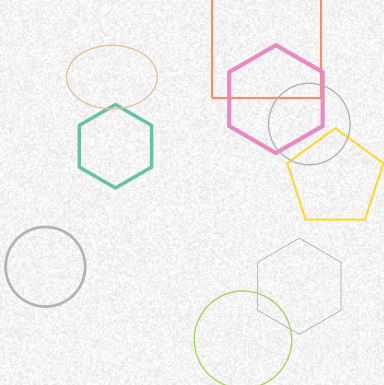[{"shape": "hexagon", "thickness": 2.5, "radius": 0.54, "center": [0.3, 0.62]}, {"shape": "square", "thickness": 1.5, "radius": 0.71, "center": [0.692, 0.888]}, {"shape": "hexagon", "thickness": 0.5, "radius": 0.62, "center": [0.778, 0.256]}, {"shape": "hexagon", "thickness": 3, "radius": 0.7, "center": [0.717, 0.743]}, {"shape": "circle", "thickness": 1, "radius": 0.63, "center": [0.631, 0.118]}, {"shape": "pentagon", "thickness": 1.5, "radius": 0.66, "center": [0.871, 0.536]}, {"shape": "oval", "thickness": 1, "radius": 0.59, "center": [0.291, 0.8]}, {"shape": "circle", "thickness": 1, "radius": 0.53, "center": [0.803, 0.678]}, {"shape": "circle", "thickness": 2, "radius": 0.52, "center": [0.118, 0.307]}]